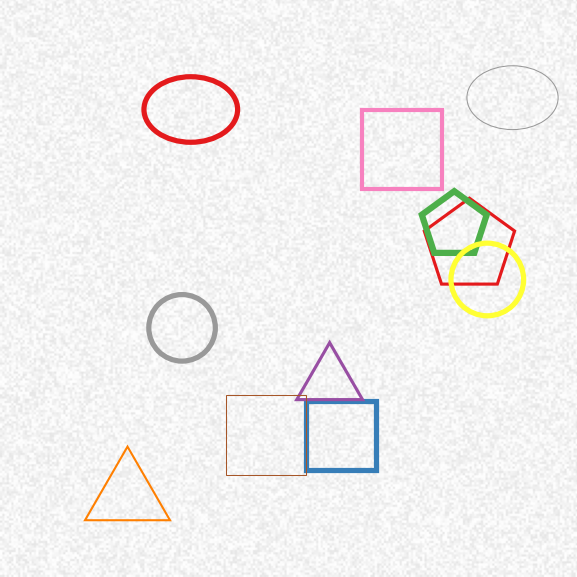[{"shape": "pentagon", "thickness": 1.5, "radius": 0.41, "center": [0.813, 0.574]}, {"shape": "oval", "thickness": 2.5, "radius": 0.41, "center": [0.33, 0.81]}, {"shape": "square", "thickness": 2.5, "radius": 0.3, "center": [0.591, 0.245]}, {"shape": "pentagon", "thickness": 3, "radius": 0.3, "center": [0.787, 0.609]}, {"shape": "triangle", "thickness": 1.5, "radius": 0.33, "center": [0.571, 0.34]}, {"shape": "triangle", "thickness": 1, "radius": 0.42, "center": [0.221, 0.141]}, {"shape": "circle", "thickness": 2.5, "radius": 0.31, "center": [0.844, 0.515]}, {"shape": "square", "thickness": 0.5, "radius": 0.35, "center": [0.46, 0.246]}, {"shape": "square", "thickness": 2, "radius": 0.34, "center": [0.696, 0.74]}, {"shape": "circle", "thickness": 2.5, "radius": 0.29, "center": [0.315, 0.431]}, {"shape": "oval", "thickness": 0.5, "radius": 0.39, "center": [0.887, 0.83]}]